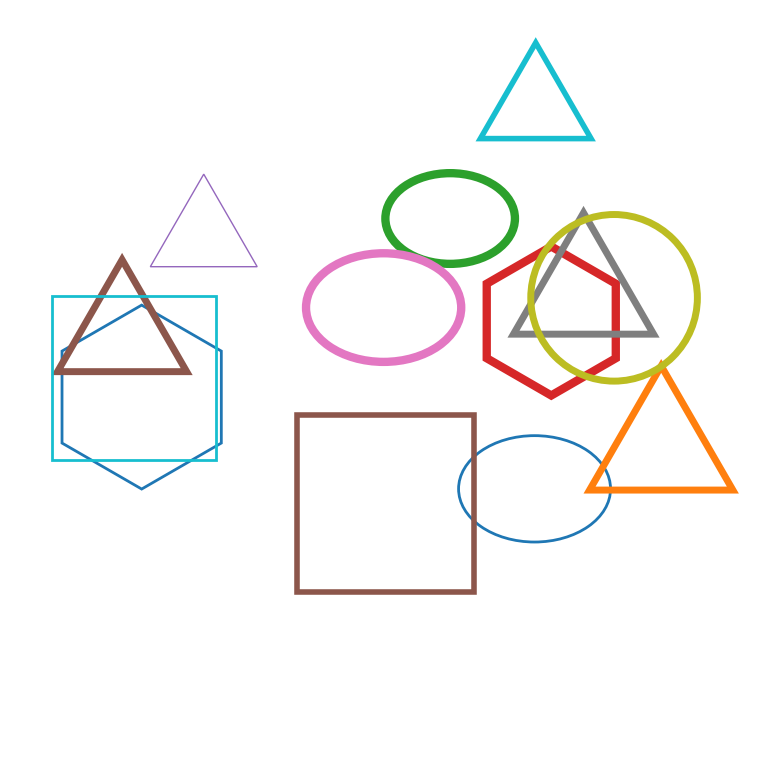[{"shape": "hexagon", "thickness": 1, "radius": 0.6, "center": [0.184, 0.484]}, {"shape": "oval", "thickness": 1, "radius": 0.49, "center": [0.694, 0.365]}, {"shape": "triangle", "thickness": 2.5, "radius": 0.54, "center": [0.859, 0.417]}, {"shape": "oval", "thickness": 3, "radius": 0.42, "center": [0.585, 0.716]}, {"shape": "hexagon", "thickness": 3, "radius": 0.48, "center": [0.716, 0.583]}, {"shape": "triangle", "thickness": 0.5, "radius": 0.4, "center": [0.265, 0.694]}, {"shape": "square", "thickness": 2, "radius": 0.57, "center": [0.501, 0.346]}, {"shape": "triangle", "thickness": 2.5, "radius": 0.48, "center": [0.159, 0.566]}, {"shape": "oval", "thickness": 3, "radius": 0.5, "center": [0.498, 0.601]}, {"shape": "triangle", "thickness": 2.5, "radius": 0.53, "center": [0.758, 0.619]}, {"shape": "circle", "thickness": 2.5, "radius": 0.54, "center": [0.797, 0.613]}, {"shape": "square", "thickness": 1, "radius": 0.53, "center": [0.174, 0.509]}, {"shape": "triangle", "thickness": 2, "radius": 0.41, "center": [0.696, 0.861]}]